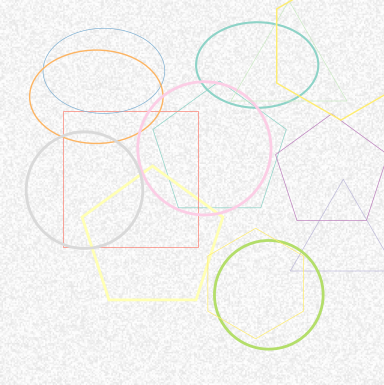[{"shape": "oval", "thickness": 1.5, "radius": 0.79, "center": [0.668, 0.831]}, {"shape": "pentagon", "thickness": 0.5, "radius": 0.91, "center": [0.57, 0.608]}, {"shape": "pentagon", "thickness": 2, "radius": 0.96, "center": [0.396, 0.377]}, {"shape": "triangle", "thickness": 0.5, "radius": 0.79, "center": [0.892, 0.375]}, {"shape": "square", "thickness": 0.5, "radius": 0.88, "center": [0.339, 0.535]}, {"shape": "oval", "thickness": 0.5, "radius": 0.79, "center": [0.27, 0.816]}, {"shape": "oval", "thickness": 1, "radius": 0.87, "center": [0.25, 0.749]}, {"shape": "circle", "thickness": 2, "radius": 0.71, "center": [0.698, 0.234]}, {"shape": "circle", "thickness": 2, "radius": 0.87, "center": [0.531, 0.615]}, {"shape": "circle", "thickness": 2, "radius": 0.76, "center": [0.219, 0.506]}, {"shape": "pentagon", "thickness": 0.5, "radius": 0.77, "center": [0.862, 0.551]}, {"shape": "triangle", "thickness": 0.5, "radius": 0.87, "center": [0.75, 0.825]}, {"shape": "hexagon", "thickness": 0.5, "radius": 0.72, "center": [0.664, 0.264]}, {"shape": "hexagon", "thickness": 1, "radius": 0.96, "center": [0.885, 0.881]}]